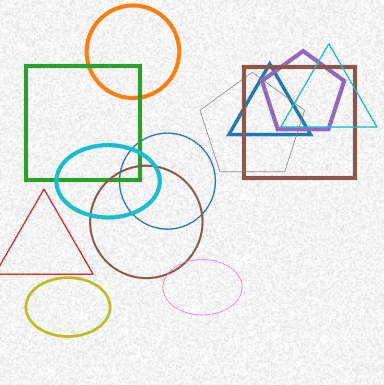[{"shape": "circle", "thickness": 1, "radius": 0.62, "center": [0.435, 0.53]}, {"shape": "triangle", "thickness": 2.5, "radius": 0.61, "center": [0.701, 0.712]}, {"shape": "circle", "thickness": 3, "radius": 0.6, "center": [0.345, 0.866]}, {"shape": "square", "thickness": 3, "radius": 0.74, "center": [0.215, 0.68]}, {"shape": "triangle", "thickness": 1, "radius": 0.74, "center": [0.114, 0.361]}, {"shape": "pentagon", "thickness": 3, "radius": 0.56, "center": [0.787, 0.755]}, {"shape": "circle", "thickness": 1.5, "radius": 0.73, "center": [0.38, 0.424]}, {"shape": "square", "thickness": 3, "radius": 0.72, "center": [0.778, 0.682]}, {"shape": "oval", "thickness": 0.5, "radius": 0.51, "center": [0.526, 0.254]}, {"shape": "pentagon", "thickness": 0.5, "radius": 0.71, "center": [0.655, 0.669]}, {"shape": "oval", "thickness": 2, "radius": 0.55, "center": [0.177, 0.202]}, {"shape": "triangle", "thickness": 1, "radius": 0.72, "center": [0.854, 0.742]}, {"shape": "oval", "thickness": 3, "radius": 0.67, "center": [0.281, 0.529]}]